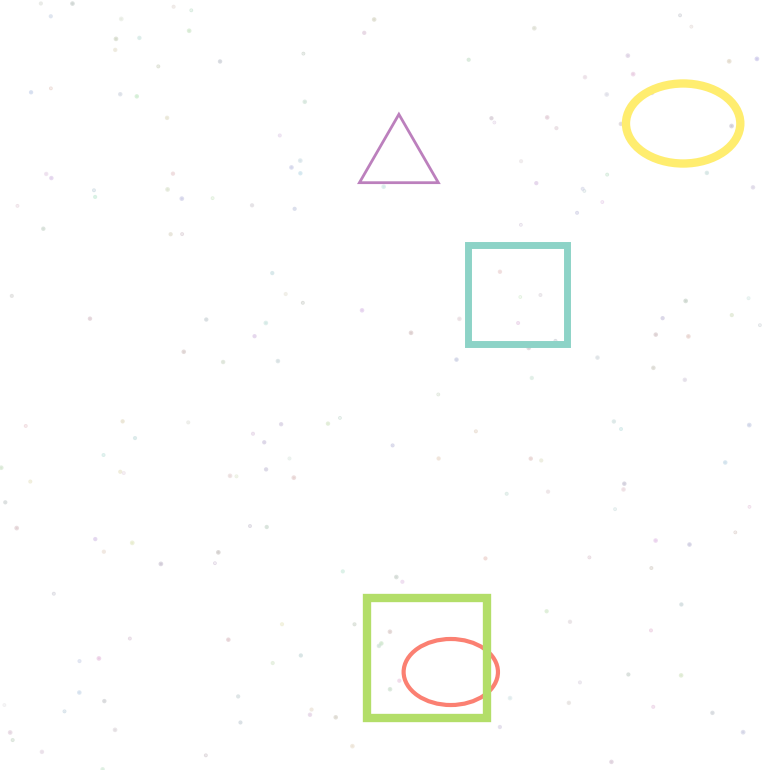[{"shape": "square", "thickness": 2.5, "radius": 0.32, "center": [0.672, 0.618]}, {"shape": "oval", "thickness": 1.5, "radius": 0.31, "center": [0.585, 0.127]}, {"shape": "square", "thickness": 3, "radius": 0.39, "center": [0.554, 0.145]}, {"shape": "triangle", "thickness": 1, "radius": 0.3, "center": [0.518, 0.792]}, {"shape": "oval", "thickness": 3, "radius": 0.37, "center": [0.887, 0.84]}]